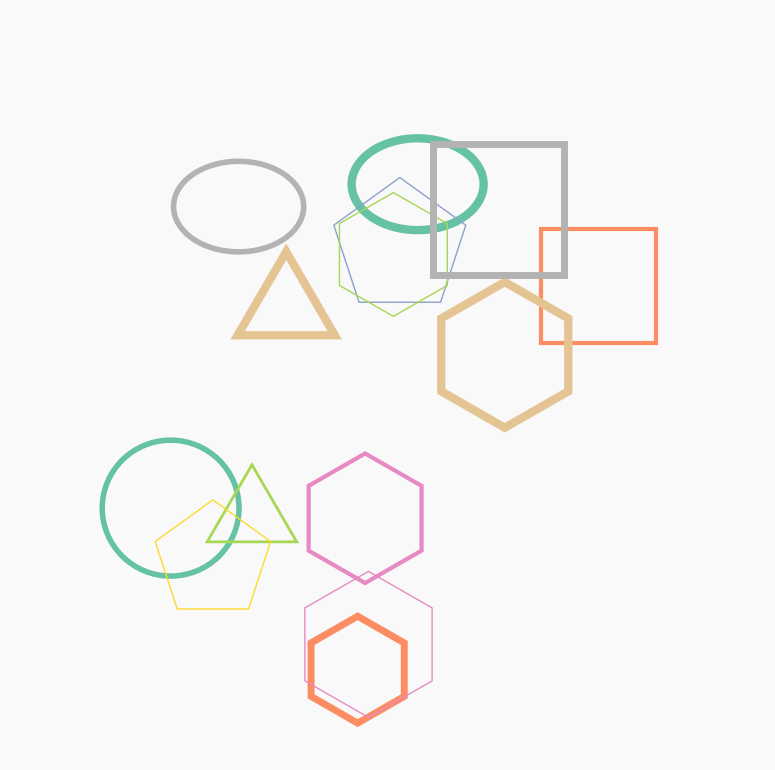[{"shape": "circle", "thickness": 2, "radius": 0.44, "center": [0.22, 0.34]}, {"shape": "oval", "thickness": 3, "radius": 0.43, "center": [0.539, 0.761]}, {"shape": "hexagon", "thickness": 2.5, "radius": 0.35, "center": [0.462, 0.13]}, {"shape": "square", "thickness": 1.5, "radius": 0.37, "center": [0.772, 0.628]}, {"shape": "pentagon", "thickness": 0.5, "radius": 0.45, "center": [0.516, 0.68]}, {"shape": "hexagon", "thickness": 1.5, "radius": 0.42, "center": [0.471, 0.327]}, {"shape": "hexagon", "thickness": 0.5, "radius": 0.47, "center": [0.475, 0.163]}, {"shape": "hexagon", "thickness": 0.5, "radius": 0.4, "center": [0.508, 0.669]}, {"shape": "triangle", "thickness": 1, "radius": 0.33, "center": [0.325, 0.33]}, {"shape": "pentagon", "thickness": 0.5, "radius": 0.39, "center": [0.275, 0.273]}, {"shape": "hexagon", "thickness": 3, "radius": 0.47, "center": [0.651, 0.539]}, {"shape": "triangle", "thickness": 3, "radius": 0.36, "center": [0.369, 0.601]}, {"shape": "square", "thickness": 2.5, "radius": 0.42, "center": [0.643, 0.728]}, {"shape": "oval", "thickness": 2, "radius": 0.42, "center": [0.308, 0.732]}]